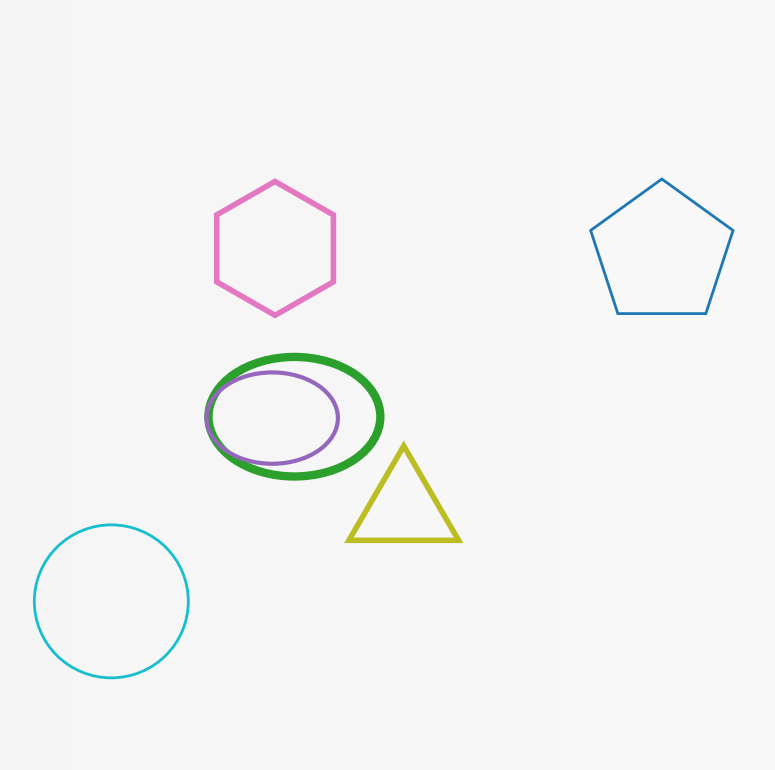[{"shape": "pentagon", "thickness": 1, "radius": 0.48, "center": [0.854, 0.671]}, {"shape": "oval", "thickness": 3, "radius": 0.55, "center": [0.38, 0.459]}, {"shape": "oval", "thickness": 1.5, "radius": 0.42, "center": [0.351, 0.457]}, {"shape": "hexagon", "thickness": 2, "radius": 0.43, "center": [0.355, 0.677]}, {"shape": "triangle", "thickness": 2, "radius": 0.41, "center": [0.521, 0.339]}, {"shape": "circle", "thickness": 1, "radius": 0.5, "center": [0.144, 0.219]}]